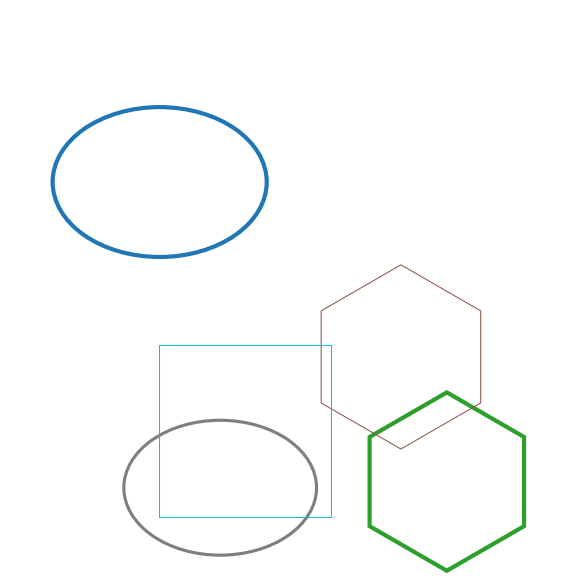[{"shape": "oval", "thickness": 2, "radius": 0.93, "center": [0.276, 0.684]}, {"shape": "hexagon", "thickness": 2, "radius": 0.77, "center": [0.774, 0.165]}, {"shape": "hexagon", "thickness": 0.5, "radius": 0.8, "center": [0.694, 0.381]}, {"shape": "oval", "thickness": 1.5, "radius": 0.83, "center": [0.381, 0.155]}, {"shape": "square", "thickness": 0.5, "radius": 0.74, "center": [0.424, 0.253]}]